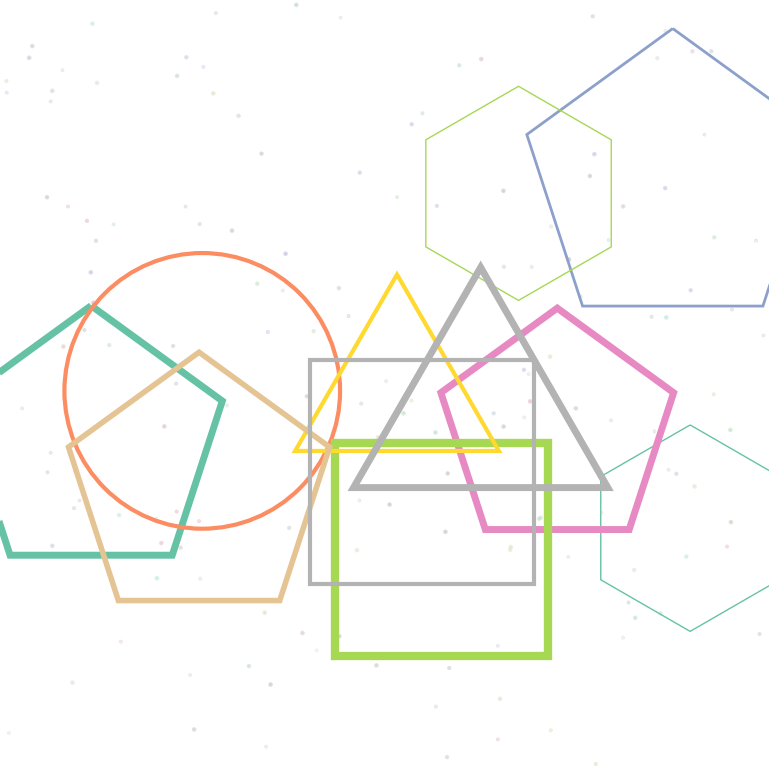[{"shape": "hexagon", "thickness": 0.5, "radius": 0.67, "center": [0.896, 0.314]}, {"shape": "pentagon", "thickness": 2.5, "radius": 0.9, "center": [0.118, 0.424]}, {"shape": "circle", "thickness": 1.5, "radius": 0.89, "center": [0.263, 0.492]}, {"shape": "pentagon", "thickness": 1, "radius": 1.0, "center": [0.874, 0.764]}, {"shape": "pentagon", "thickness": 2.5, "radius": 0.79, "center": [0.724, 0.441]}, {"shape": "hexagon", "thickness": 0.5, "radius": 0.7, "center": [0.673, 0.749]}, {"shape": "square", "thickness": 3, "radius": 0.69, "center": [0.574, 0.287]}, {"shape": "triangle", "thickness": 1.5, "radius": 0.76, "center": [0.516, 0.491]}, {"shape": "pentagon", "thickness": 2, "radius": 0.89, "center": [0.259, 0.364]}, {"shape": "triangle", "thickness": 2.5, "radius": 0.95, "center": [0.624, 0.462]}, {"shape": "square", "thickness": 1.5, "radius": 0.73, "center": [0.548, 0.387]}]